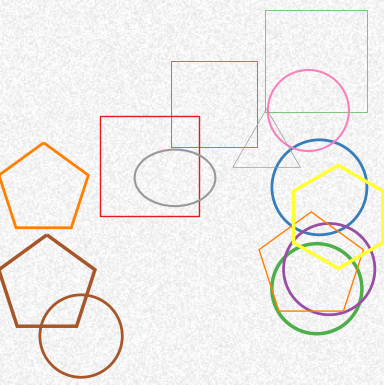[{"shape": "square", "thickness": 1, "radius": 0.64, "center": [0.387, 0.569]}, {"shape": "square", "thickness": 0.5, "radius": 0.56, "center": [0.555, 0.731]}, {"shape": "circle", "thickness": 2, "radius": 0.62, "center": [0.83, 0.513]}, {"shape": "circle", "thickness": 2.5, "radius": 0.58, "center": [0.823, 0.25]}, {"shape": "square", "thickness": 0.5, "radius": 0.66, "center": [0.821, 0.842]}, {"shape": "circle", "thickness": 2, "radius": 0.59, "center": [0.855, 0.301]}, {"shape": "pentagon", "thickness": 1, "radius": 0.71, "center": [0.808, 0.307]}, {"shape": "pentagon", "thickness": 2, "radius": 0.61, "center": [0.113, 0.507]}, {"shape": "hexagon", "thickness": 2.5, "radius": 0.67, "center": [0.879, 0.437]}, {"shape": "pentagon", "thickness": 2.5, "radius": 0.66, "center": [0.122, 0.259]}, {"shape": "circle", "thickness": 2, "radius": 0.54, "center": [0.211, 0.127]}, {"shape": "circle", "thickness": 1.5, "radius": 0.53, "center": [0.801, 0.713]}, {"shape": "triangle", "thickness": 0.5, "radius": 0.51, "center": [0.692, 0.616]}, {"shape": "oval", "thickness": 1.5, "radius": 0.52, "center": [0.455, 0.538]}]